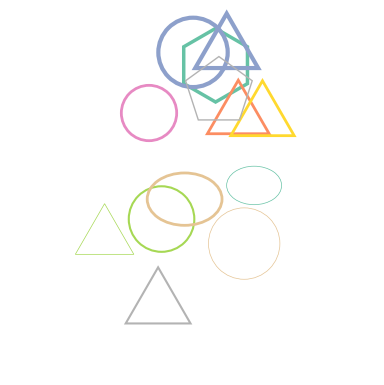[{"shape": "oval", "thickness": 0.5, "radius": 0.36, "center": [0.66, 0.518]}, {"shape": "hexagon", "thickness": 2.5, "radius": 0.48, "center": [0.56, 0.831]}, {"shape": "triangle", "thickness": 2, "radius": 0.46, "center": [0.619, 0.699]}, {"shape": "circle", "thickness": 3, "radius": 0.45, "center": [0.501, 0.864]}, {"shape": "triangle", "thickness": 3, "radius": 0.47, "center": [0.589, 0.87]}, {"shape": "circle", "thickness": 2, "radius": 0.36, "center": [0.387, 0.706]}, {"shape": "circle", "thickness": 1.5, "radius": 0.43, "center": [0.42, 0.431]}, {"shape": "triangle", "thickness": 0.5, "radius": 0.44, "center": [0.272, 0.383]}, {"shape": "triangle", "thickness": 2, "radius": 0.48, "center": [0.682, 0.695]}, {"shape": "circle", "thickness": 0.5, "radius": 0.46, "center": [0.634, 0.367]}, {"shape": "oval", "thickness": 2, "radius": 0.49, "center": [0.48, 0.483]}, {"shape": "pentagon", "thickness": 1, "radius": 0.45, "center": [0.569, 0.762]}, {"shape": "triangle", "thickness": 1.5, "radius": 0.49, "center": [0.411, 0.208]}]